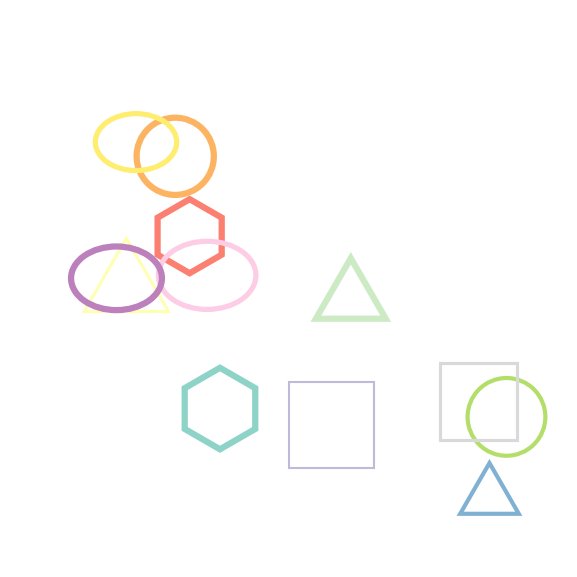[{"shape": "hexagon", "thickness": 3, "radius": 0.35, "center": [0.381, 0.292]}, {"shape": "triangle", "thickness": 1.5, "radius": 0.42, "center": [0.219, 0.502]}, {"shape": "square", "thickness": 1, "radius": 0.37, "center": [0.574, 0.263]}, {"shape": "hexagon", "thickness": 3, "radius": 0.32, "center": [0.328, 0.59]}, {"shape": "triangle", "thickness": 2, "radius": 0.29, "center": [0.848, 0.139]}, {"shape": "circle", "thickness": 3, "radius": 0.33, "center": [0.303, 0.728]}, {"shape": "circle", "thickness": 2, "radius": 0.34, "center": [0.877, 0.277]}, {"shape": "oval", "thickness": 2.5, "radius": 0.42, "center": [0.359, 0.522]}, {"shape": "square", "thickness": 1.5, "radius": 0.33, "center": [0.829, 0.304]}, {"shape": "oval", "thickness": 3, "radius": 0.39, "center": [0.202, 0.517]}, {"shape": "triangle", "thickness": 3, "radius": 0.35, "center": [0.607, 0.482]}, {"shape": "oval", "thickness": 2.5, "radius": 0.35, "center": [0.236, 0.753]}]